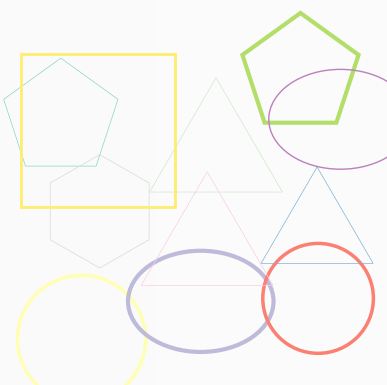[{"shape": "pentagon", "thickness": 0.5, "radius": 0.78, "center": [0.157, 0.694]}, {"shape": "circle", "thickness": 2.5, "radius": 0.83, "center": [0.21, 0.119]}, {"shape": "oval", "thickness": 3, "radius": 0.94, "center": [0.518, 0.217]}, {"shape": "circle", "thickness": 2.5, "radius": 0.71, "center": [0.821, 0.225]}, {"shape": "triangle", "thickness": 0.5, "radius": 0.83, "center": [0.818, 0.399]}, {"shape": "pentagon", "thickness": 3, "radius": 0.79, "center": [0.775, 0.809]}, {"shape": "triangle", "thickness": 0.5, "radius": 0.98, "center": [0.535, 0.357]}, {"shape": "hexagon", "thickness": 0.5, "radius": 0.74, "center": [0.257, 0.451]}, {"shape": "oval", "thickness": 1, "radius": 0.93, "center": [0.879, 0.69]}, {"shape": "triangle", "thickness": 0.5, "radius": 0.99, "center": [0.557, 0.6]}, {"shape": "square", "thickness": 2, "radius": 0.99, "center": [0.254, 0.66]}]